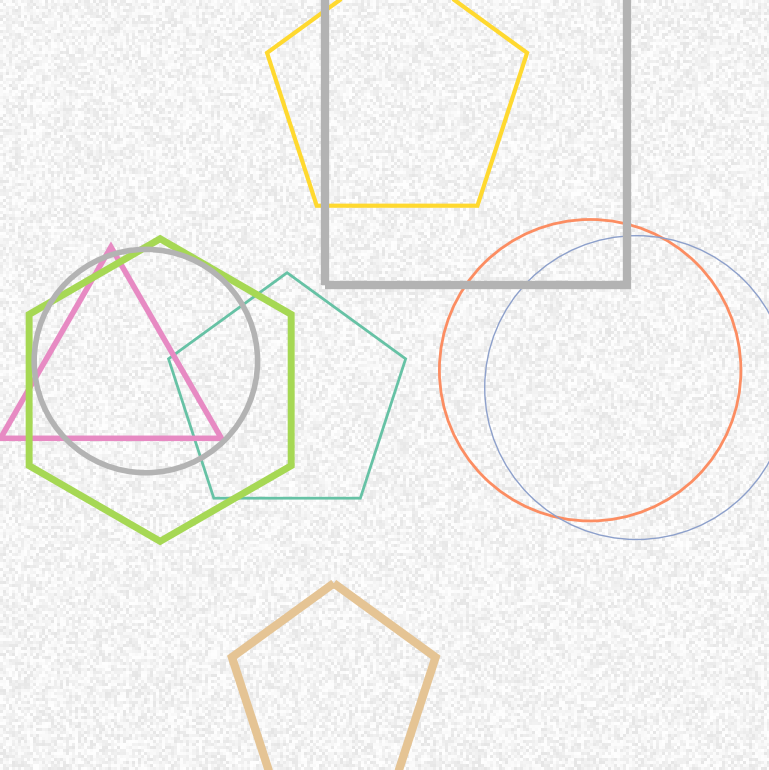[{"shape": "pentagon", "thickness": 1, "radius": 0.81, "center": [0.373, 0.484]}, {"shape": "circle", "thickness": 1, "radius": 0.98, "center": [0.766, 0.519]}, {"shape": "circle", "thickness": 0.5, "radius": 0.99, "center": [0.827, 0.497]}, {"shape": "triangle", "thickness": 2, "radius": 0.83, "center": [0.144, 0.514]}, {"shape": "hexagon", "thickness": 2.5, "radius": 0.98, "center": [0.208, 0.493]}, {"shape": "pentagon", "thickness": 1.5, "radius": 0.89, "center": [0.516, 0.876]}, {"shape": "pentagon", "thickness": 3, "radius": 0.7, "center": [0.433, 0.103]}, {"shape": "square", "thickness": 3, "radius": 0.98, "center": [0.619, 0.826]}, {"shape": "circle", "thickness": 2, "radius": 0.73, "center": [0.189, 0.531]}]